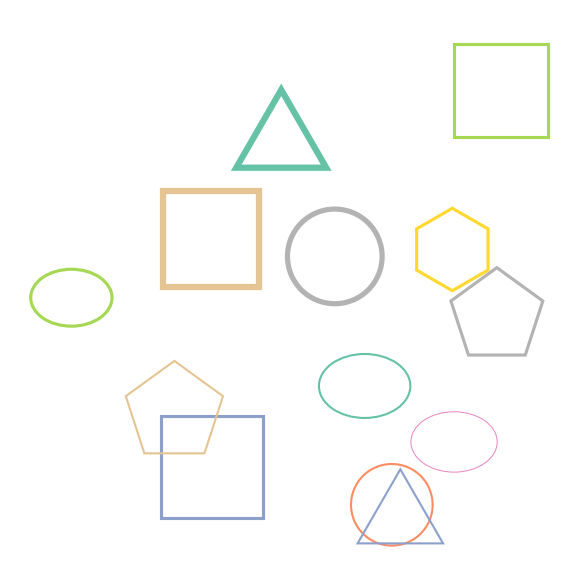[{"shape": "triangle", "thickness": 3, "radius": 0.45, "center": [0.487, 0.754]}, {"shape": "oval", "thickness": 1, "radius": 0.4, "center": [0.631, 0.331]}, {"shape": "circle", "thickness": 1, "radius": 0.35, "center": [0.678, 0.125]}, {"shape": "triangle", "thickness": 1, "radius": 0.43, "center": [0.693, 0.101]}, {"shape": "square", "thickness": 1.5, "radius": 0.44, "center": [0.367, 0.191]}, {"shape": "oval", "thickness": 0.5, "radius": 0.37, "center": [0.786, 0.234]}, {"shape": "oval", "thickness": 1.5, "radius": 0.35, "center": [0.124, 0.484]}, {"shape": "square", "thickness": 1.5, "radius": 0.41, "center": [0.867, 0.842]}, {"shape": "hexagon", "thickness": 1.5, "radius": 0.36, "center": [0.783, 0.567]}, {"shape": "pentagon", "thickness": 1, "radius": 0.44, "center": [0.302, 0.286]}, {"shape": "square", "thickness": 3, "radius": 0.42, "center": [0.366, 0.585]}, {"shape": "pentagon", "thickness": 1.5, "radius": 0.42, "center": [0.86, 0.452]}, {"shape": "circle", "thickness": 2.5, "radius": 0.41, "center": [0.58, 0.555]}]